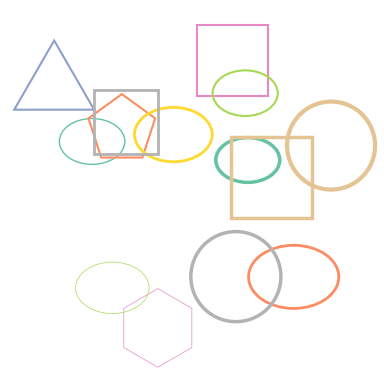[{"shape": "oval", "thickness": 1, "radius": 0.43, "center": [0.239, 0.633]}, {"shape": "oval", "thickness": 2.5, "radius": 0.42, "center": [0.644, 0.584]}, {"shape": "pentagon", "thickness": 1.5, "radius": 0.46, "center": [0.316, 0.664]}, {"shape": "oval", "thickness": 2, "radius": 0.59, "center": [0.763, 0.281]}, {"shape": "triangle", "thickness": 1.5, "radius": 0.6, "center": [0.141, 0.775]}, {"shape": "hexagon", "thickness": 0.5, "radius": 0.51, "center": [0.41, 0.148]}, {"shape": "square", "thickness": 1.5, "radius": 0.46, "center": [0.604, 0.844]}, {"shape": "oval", "thickness": 1.5, "radius": 0.42, "center": [0.637, 0.758]}, {"shape": "oval", "thickness": 0.5, "radius": 0.48, "center": [0.292, 0.252]}, {"shape": "oval", "thickness": 2, "radius": 0.5, "center": [0.45, 0.651]}, {"shape": "square", "thickness": 2.5, "radius": 0.52, "center": [0.705, 0.539]}, {"shape": "circle", "thickness": 3, "radius": 0.57, "center": [0.86, 0.622]}, {"shape": "square", "thickness": 2, "radius": 0.42, "center": [0.327, 0.684]}, {"shape": "circle", "thickness": 2.5, "radius": 0.58, "center": [0.613, 0.281]}]